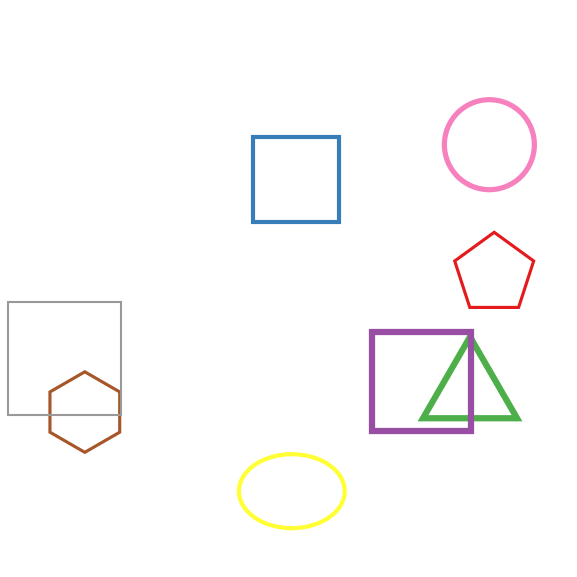[{"shape": "pentagon", "thickness": 1.5, "radius": 0.36, "center": [0.856, 0.525]}, {"shape": "square", "thickness": 2, "radius": 0.37, "center": [0.513, 0.688]}, {"shape": "triangle", "thickness": 3, "radius": 0.47, "center": [0.814, 0.322]}, {"shape": "square", "thickness": 3, "radius": 0.43, "center": [0.73, 0.338]}, {"shape": "oval", "thickness": 2, "radius": 0.46, "center": [0.505, 0.149]}, {"shape": "hexagon", "thickness": 1.5, "radius": 0.35, "center": [0.147, 0.286]}, {"shape": "circle", "thickness": 2.5, "radius": 0.39, "center": [0.847, 0.749]}, {"shape": "square", "thickness": 1, "radius": 0.49, "center": [0.112, 0.379]}]